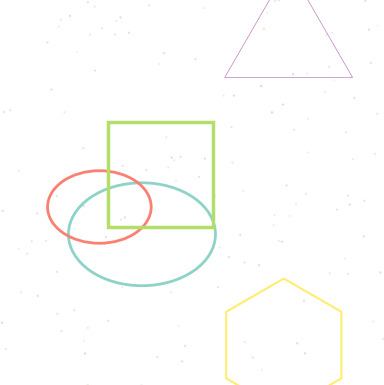[{"shape": "oval", "thickness": 2, "radius": 0.95, "center": [0.369, 0.392]}, {"shape": "oval", "thickness": 2, "radius": 0.67, "center": [0.258, 0.462]}, {"shape": "square", "thickness": 2.5, "radius": 0.68, "center": [0.416, 0.547]}, {"shape": "triangle", "thickness": 0.5, "radius": 0.96, "center": [0.75, 0.895]}, {"shape": "hexagon", "thickness": 1.5, "radius": 0.86, "center": [0.737, 0.104]}]